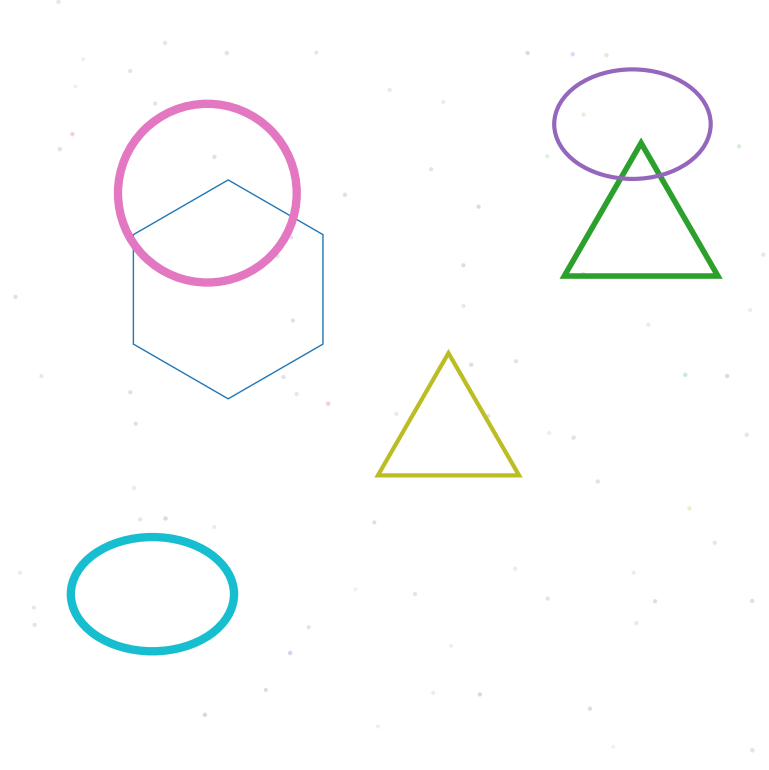[{"shape": "hexagon", "thickness": 0.5, "radius": 0.71, "center": [0.296, 0.624]}, {"shape": "triangle", "thickness": 2, "radius": 0.58, "center": [0.833, 0.699]}, {"shape": "oval", "thickness": 1.5, "radius": 0.51, "center": [0.821, 0.839]}, {"shape": "circle", "thickness": 3, "radius": 0.58, "center": [0.269, 0.749]}, {"shape": "triangle", "thickness": 1.5, "radius": 0.53, "center": [0.582, 0.436]}, {"shape": "oval", "thickness": 3, "radius": 0.53, "center": [0.198, 0.228]}]